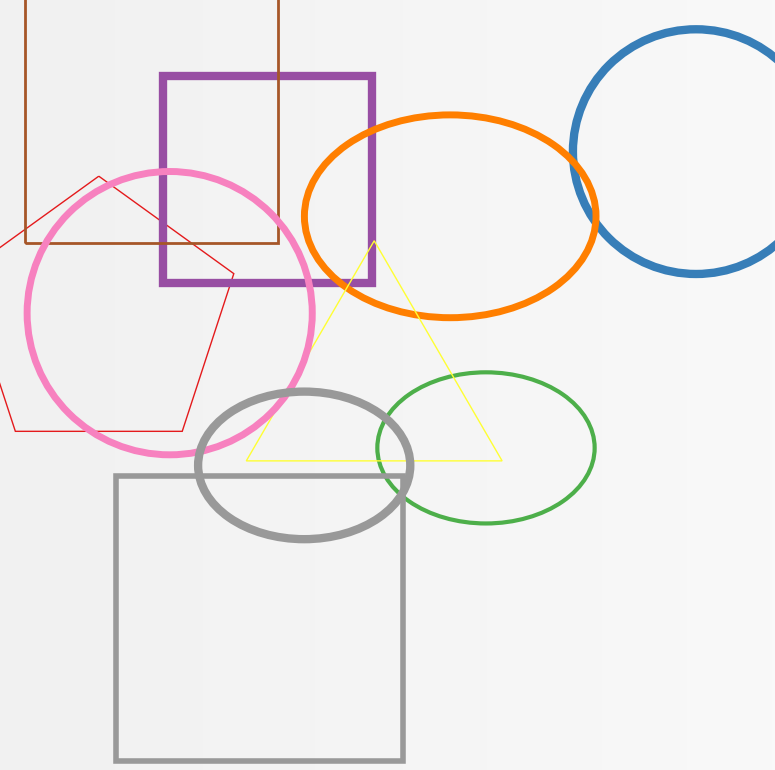[{"shape": "pentagon", "thickness": 0.5, "radius": 0.92, "center": [0.127, 0.588]}, {"shape": "circle", "thickness": 3, "radius": 0.79, "center": [0.898, 0.803]}, {"shape": "oval", "thickness": 1.5, "radius": 0.7, "center": [0.627, 0.418]}, {"shape": "square", "thickness": 3, "radius": 0.67, "center": [0.345, 0.767]}, {"shape": "oval", "thickness": 2.5, "radius": 0.94, "center": [0.581, 0.719]}, {"shape": "triangle", "thickness": 0.5, "radius": 0.95, "center": [0.483, 0.497]}, {"shape": "square", "thickness": 1, "radius": 0.81, "center": [0.196, 0.847]}, {"shape": "circle", "thickness": 2.5, "radius": 0.92, "center": [0.219, 0.593]}, {"shape": "square", "thickness": 2, "radius": 0.93, "center": [0.335, 0.197]}, {"shape": "oval", "thickness": 3, "radius": 0.68, "center": [0.393, 0.396]}]